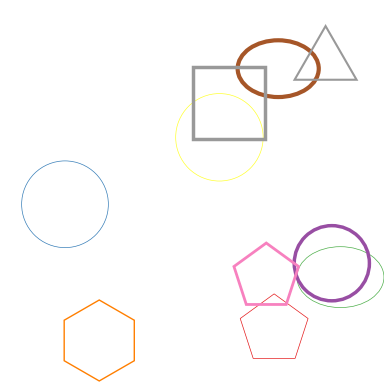[{"shape": "pentagon", "thickness": 0.5, "radius": 0.46, "center": [0.712, 0.144]}, {"shape": "circle", "thickness": 0.5, "radius": 0.56, "center": [0.169, 0.469]}, {"shape": "oval", "thickness": 0.5, "radius": 0.57, "center": [0.884, 0.28]}, {"shape": "circle", "thickness": 2.5, "radius": 0.49, "center": [0.862, 0.316]}, {"shape": "hexagon", "thickness": 1, "radius": 0.53, "center": [0.258, 0.116]}, {"shape": "circle", "thickness": 0.5, "radius": 0.57, "center": [0.57, 0.643]}, {"shape": "oval", "thickness": 3, "radius": 0.53, "center": [0.723, 0.822]}, {"shape": "pentagon", "thickness": 2, "radius": 0.44, "center": [0.692, 0.281]}, {"shape": "triangle", "thickness": 1.5, "radius": 0.46, "center": [0.846, 0.839]}, {"shape": "square", "thickness": 2.5, "radius": 0.46, "center": [0.594, 0.733]}]